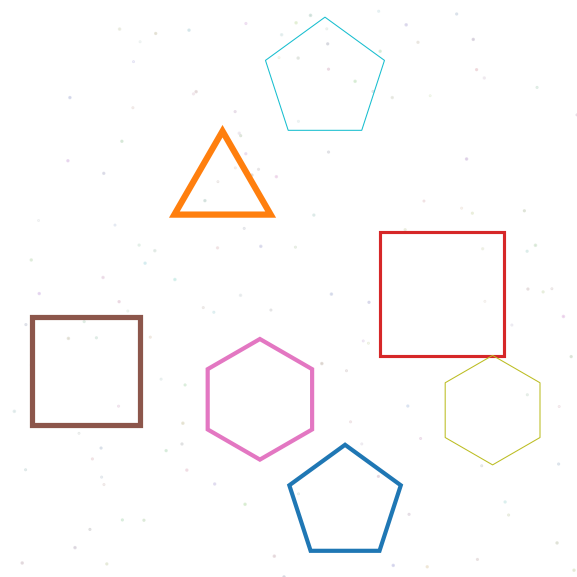[{"shape": "pentagon", "thickness": 2, "radius": 0.51, "center": [0.598, 0.127]}, {"shape": "triangle", "thickness": 3, "radius": 0.48, "center": [0.385, 0.676]}, {"shape": "square", "thickness": 1.5, "radius": 0.54, "center": [0.765, 0.49]}, {"shape": "square", "thickness": 2.5, "radius": 0.47, "center": [0.149, 0.356]}, {"shape": "hexagon", "thickness": 2, "radius": 0.52, "center": [0.45, 0.308]}, {"shape": "hexagon", "thickness": 0.5, "radius": 0.47, "center": [0.853, 0.289]}, {"shape": "pentagon", "thickness": 0.5, "radius": 0.54, "center": [0.563, 0.861]}]